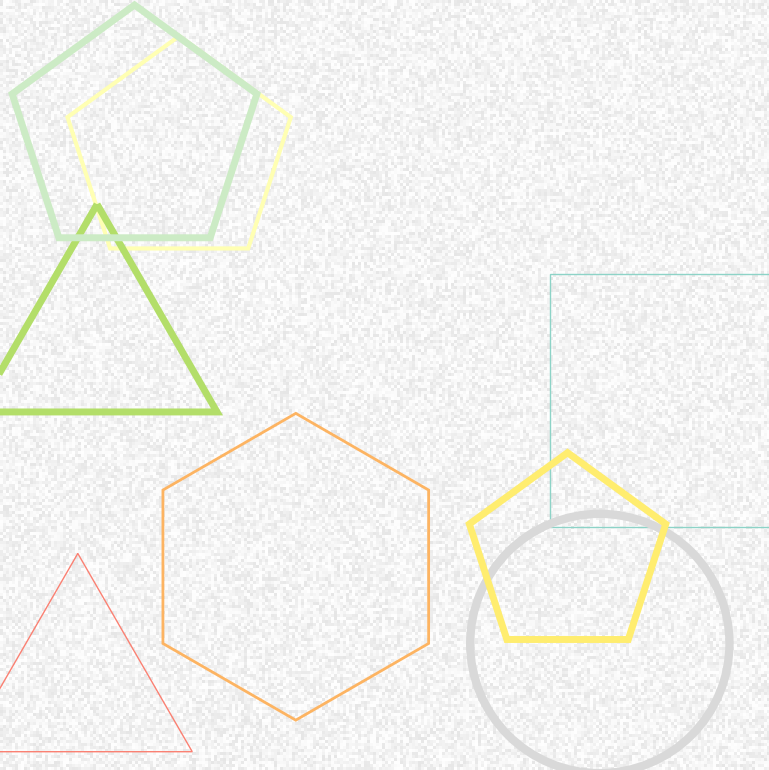[{"shape": "square", "thickness": 0.5, "radius": 0.82, "center": [0.878, 0.48]}, {"shape": "pentagon", "thickness": 1.5, "radius": 0.76, "center": [0.233, 0.801]}, {"shape": "triangle", "thickness": 0.5, "radius": 0.86, "center": [0.101, 0.11]}, {"shape": "hexagon", "thickness": 1, "radius": 1.0, "center": [0.384, 0.264]}, {"shape": "triangle", "thickness": 2.5, "radius": 0.9, "center": [0.126, 0.555]}, {"shape": "circle", "thickness": 3, "radius": 0.84, "center": [0.779, 0.164]}, {"shape": "pentagon", "thickness": 2.5, "radius": 0.84, "center": [0.175, 0.826]}, {"shape": "pentagon", "thickness": 2.5, "radius": 0.67, "center": [0.737, 0.278]}]